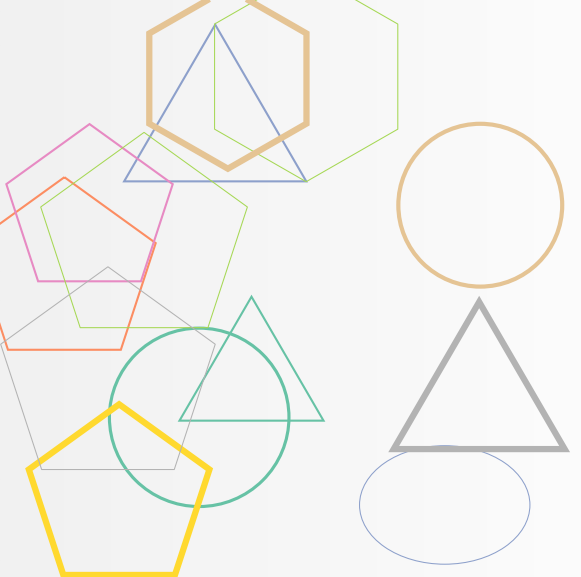[{"shape": "triangle", "thickness": 1, "radius": 0.72, "center": [0.433, 0.342]}, {"shape": "circle", "thickness": 1.5, "radius": 0.77, "center": [0.343, 0.276]}, {"shape": "pentagon", "thickness": 1, "radius": 0.83, "center": [0.111, 0.527]}, {"shape": "triangle", "thickness": 1, "radius": 0.9, "center": [0.37, 0.776]}, {"shape": "oval", "thickness": 0.5, "radius": 0.73, "center": [0.765, 0.125]}, {"shape": "pentagon", "thickness": 1, "radius": 0.75, "center": [0.154, 0.634]}, {"shape": "hexagon", "thickness": 0.5, "radius": 0.91, "center": [0.527, 0.866]}, {"shape": "pentagon", "thickness": 0.5, "radius": 0.93, "center": [0.248, 0.583]}, {"shape": "pentagon", "thickness": 3, "radius": 0.82, "center": [0.205, 0.136]}, {"shape": "hexagon", "thickness": 3, "radius": 0.78, "center": [0.392, 0.863]}, {"shape": "circle", "thickness": 2, "radius": 0.7, "center": [0.826, 0.644]}, {"shape": "pentagon", "thickness": 0.5, "radius": 0.97, "center": [0.186, 0.343]}, {"shape": "triangle", "thickness": 3, "radius": 0.85, "center": [0.824, 0.306]}]